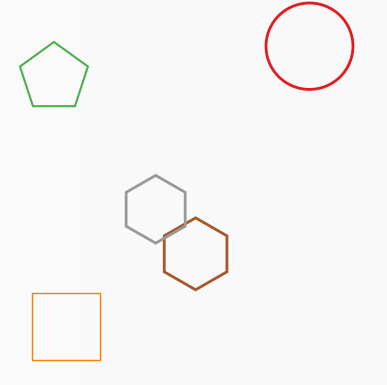[{"shape": "circle", "thickness": 2, "radius": 0.56, "center": [0.799, 0.88]}, {"shape": "pentagon", "thickness": 1.5, "radius": 0.46, "center": [0.139, 0.799]}, {"shape": "square", "thickness": 1, "radius": 0.44, "center": [0.17, 0.152]}, {"shape": "hexagon", "thickness": 2, "radius": 0.47, "center": [0.505, 0.341]}, {"shape": "hexagon", "thickness": 2, "radius": 0.44, "center": [0.402, 0.456]}]